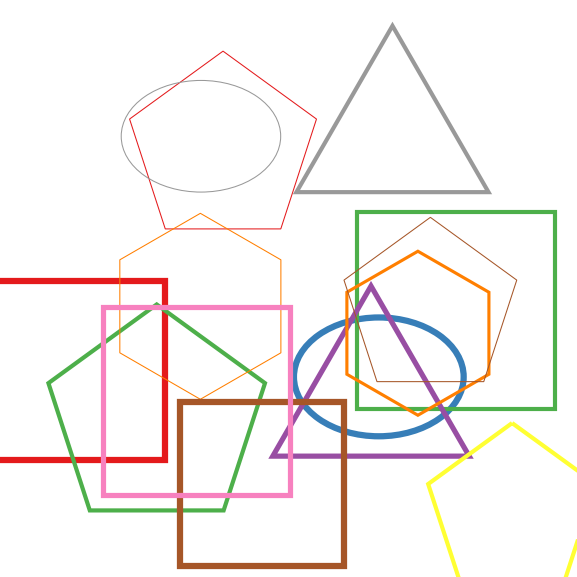[{"shape": "square", "thickness": 3, "radius": 0.78, "center": [0.13, 0.357]}, {"shape": "pentagon", "thickness": 0.5, "radius": 0.85, "center": [0.386, 0.74]}, {"shape": "oval", "thickness": 3, "radius": 0.73, "center": [0.656, 0.347]}, {"shape": "pentagon", "thickness": 2, "radius": 0.99, "center": [0.271, 0.275]}, {"shape": "square", "thickness": 2, "radius": 0.85, "center": [0.79, 0.462]}, {"shape": "triangle", "thickness": 2.5, "radius": 0.98, "center": [0.642, 0.307]}, {"shape": "hexagon", "thickness": 1.5, "radius": 0.71, "center": [0.724, 0.422]}, {"shape": "hexagon", "thickness": 0.5, "radius": 0.81, "center": [0.347, 0.469]}, {"shape": "pentagon", "thickness": 2, "radius": 0.76, "center": [0.887, 0.114]}, {"shape": "pentagon", "thickness": 0.5, "radius": 0.79, "center": [0.745, 0.466]}, {"shape": "square", "thickness": 3, "radius": 0.71, "center": [0.453, 0.161]}, {"shape": "square", "thickness": 2.5, "radius": 0.81, "center": [0.341, 0.305]}, {"shape": "oval", "thickness": 0.5, "radius": 0.69, "center": [0.348, 0.763]}, {"shape": "triangle", "thickness": 2, "radius": 0.96, "center": [0.68, 0.762]}]